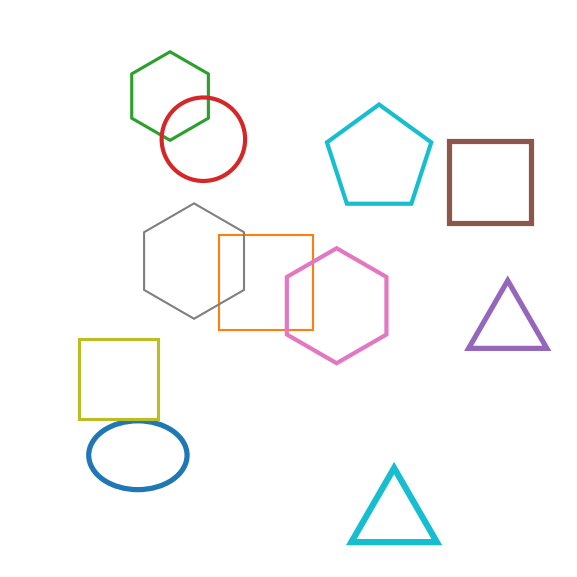[{"shape": "oval", "thickness": 2.5, "radius": 0.43, "center": [0.239, 0.211]}, {"shape": "square", "thickness": 1, "radius": 0.41, "center": [0.461, 0.51]}, {"shape": "hexagon", "thickness": 1.5, "radius": 0.38, "center": [0.294, 0.833]}, {"shape": "circle", "thickness": 2, "radius": 0.36, "center": [0.352, 0.758]}, {"shape": "triangle", "thickness": 2.5, "radius": 0.39, "center": [0.879, 0.435]}, {"shape": "square", "thickness": 2.5, "radius": 0.36, "center": [0.849, 0.684]}, {"shape": "hexagon", "thickness": 2, "radius": 0.5, "center": [0.583, 0.47]}, {"shape": "hexagon", "thickness": 1, "radius": 0.5, "center": [0.336, 0.547]}, {"shape": "square", "thickness": 1.5, "radius": 0.34, "center": [0.206, 0.343]}, {"shape": "pentagon", "thickness": 2, "radius": 0.47, "center": [0.656, 0.723]}, {"shape": "triangle", "thickness": 3, "radius": 0.43, "center": [0.682, 0.103]}]